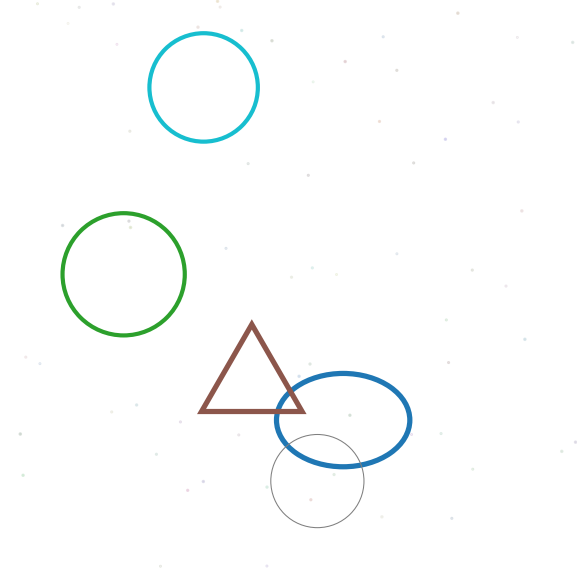[{"shape": "oval", "thickness": 2.5, "radius": 0.58, "center": [0.594, 0.272]}, {"shape": "circle", "thickness": 2, "radius": 0.53, "center": [0.214, 0.524]}, {"shape": "triangle", "thickness": 2.5, "radius": 0.5, "center": [0.436, 0.337]}, {"shape": "circle", "thickness": 0.5, "radius": 0.4, "center": [0.55, 0.166]}, {"shape": "circle", "thickness": 2, "radius": 0.47, "center": [0.353, 0.848]}]